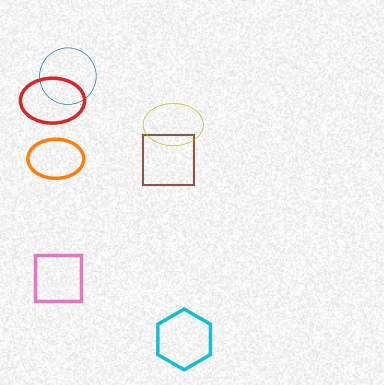[{"shape": "circle", "thickness": 0.5, "radius": 0.37, "center": [0.176, 0.802]}, {"shape": "oval", "thickness": 2.5, "radius": 0.36, "center": [0.145, 0.588]}, {"shape": "oval", "thickness": 2.5, "radius": 0.42, "center": [0.136, 0.739]}, {"shape": "square", "thickness": 1.5, "radius": 0.33, "center": [0.438, 0.585]}, {"shape": "square", "thickness": 2.5, "radius": 0.3, "center": [0.15, 0.277]}, {"shape": "oval", "thickness": 0.5, "radius": 0.39, "center": [0.45, 0.676]}, {"shape": "hexagon", "thickness": 2.5, "radius": 0.39, "center": [0.478, 0.118]}]